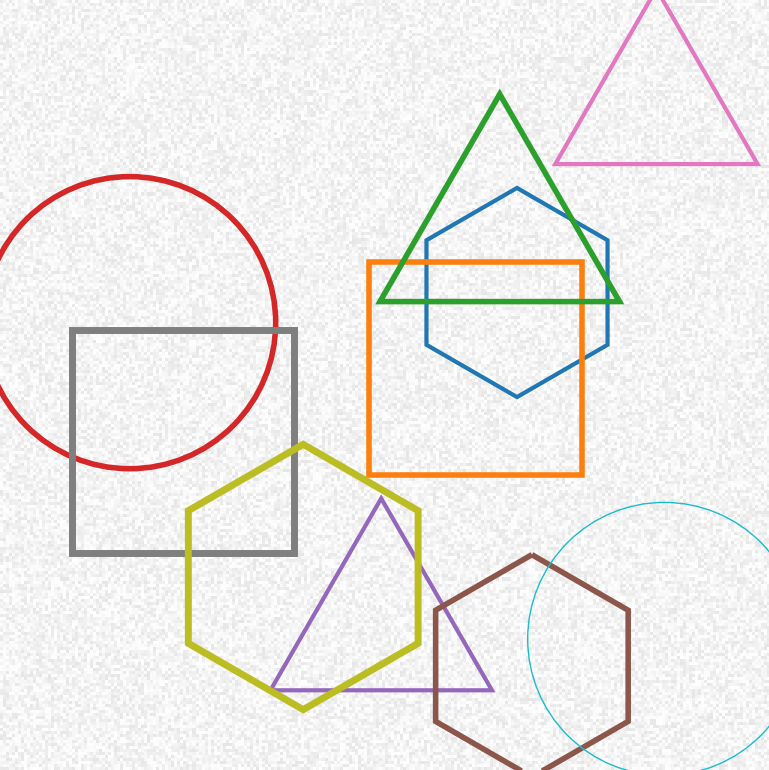[{"shape": "hexagon", "thickness": 1.5, "radius": 0.68, "center": [0.671, 0.62]}, {"shape": "square", "thickness": 2, "radius": 0.69, "center": [0.617, 0.521]}, {"shape": "triangle", "thickness": 2, "radius": 0.9, "center": [0.649, 0.698]}, {"shape": "circle", "thickness": 2, "radius": 0.95, "center": [0.168, 0.581]}, {"shape": "triangle", "thickness": 1.5, "radius": 0.83, "center": [0.495, 0.187]}, {"shape": "hexagon", "thickness": 2, "radius": 0.72, "center": [0.691, 0.135]}, {"shape": "triangle", "thickness": 1.5, "radius": 0.76, "center": [0.852, 0.863]}, {"shape": "square", "thickness": 2.5, "radius": 0.72, "center": [0.238, 0.427]}, {"shape": "hexagon", "thickness": 2.5, "radius": 0.86, "center": [0.394, 0.251]}, {"shape": "circle", "thickness": 0.5, "radius": 0.89, "center": [0.863, 0.17]}]